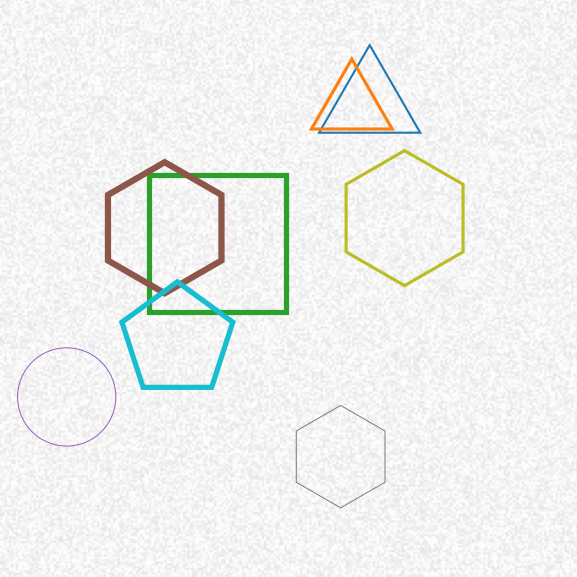[{"shape": "triangle", "thickness": 1, "radius": 0.51, "center": [0.64, 0.82]}, {"shape": "triangle", "thickness": 1.5, "radius": 0.4, "center": [0.609, 0.816]}, {"shape": "square", "thickness": 2.5, "radius": 0.59, "center": [0.377, 0.578]}, {"shape": "circle", "thickness": 0.5, "radius": 0.43, "center": [0.116, 0.312]}, {"shape": "hexagon", "thickness": 3, "radius": 0.57, "center": [0.285, 0.605]}, {"shape": "hexagon", "thickness": 0.5, "radius": 0.44, "center": [0.59, 0.208]}, {"shape": "hexagon", "thickness": 1.5, "radius": 0.58, "center": [0.701, 0.621]}, {"shape": "pentagon", "thickness": 2.5, "radius": 0.5, "center": [0.307, 0.41]}]